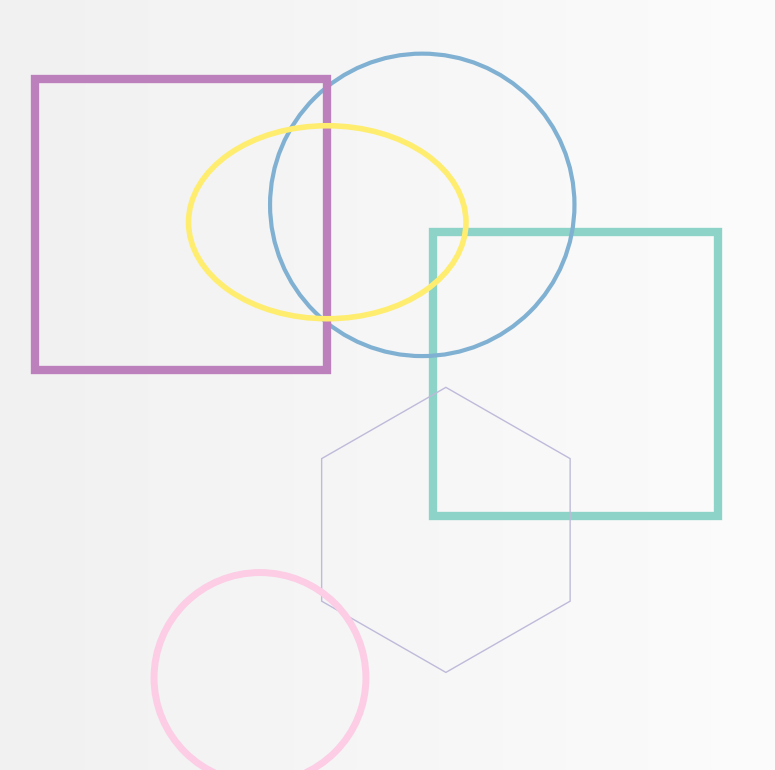[{"shape": "square", "thickness": 3, "radius": 0.92, "center": [0.743, 0.515]}, {"shape": "hexagon", "thickness": 0.5, "radius": 0.93, "center": [0.575, 0.312]}, {"shape": "circle", "thickness": 1.5, "radius": 0.98, "center": [0.545, 0.734]}, {"shape": "circle", "thickness": 2.5, "radius": 0.68, "center": [0.335, 0.12]}, {"shape": "square", "thickness": 3, "radius": 0.94, "center": [0.233, 0.708]}, {"shape": "oval", "thickness": 2, "radius": 0.9, "center": [0.422, 0.711]}]